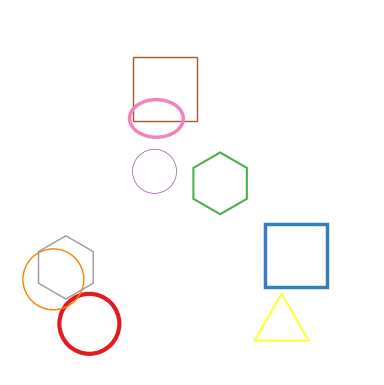[{"shape": "circle", "thickness": 3, "radius": 0.39, "center": [0.232, 0.159]}, {"shape": "square", "thickness": 2.5, "radius": 0.41, "center": [0.769, 0.337]}, {"shape": "hexagon", "thickness": 1.5, "radius": 0.4, "center": [0.572, 0.524]}, {"shape": "circle", "thickness": 0.5, "radius": 0.29, "center": [0.401, 0.555]}, {"shape": "circle", "thickness": 1, "radius": 0.4, "center": [0.139, 0.274]}, {"shape": "triangle", "thickness": 1.5, "radius": 0.41, "center": [0.731, 0.156]}, {"shape": "square", "thickness": 1, "radius": 0.42, "center": [0.428, 0.77]}, {"shape": "oval", "thickness": 2.5, "radius": 0.35, "center": [0.406, 0.692]}, {"shape": "hexagon", "thickness": 1, "radius": 0.41, "center": [0.171, 0.305]}]